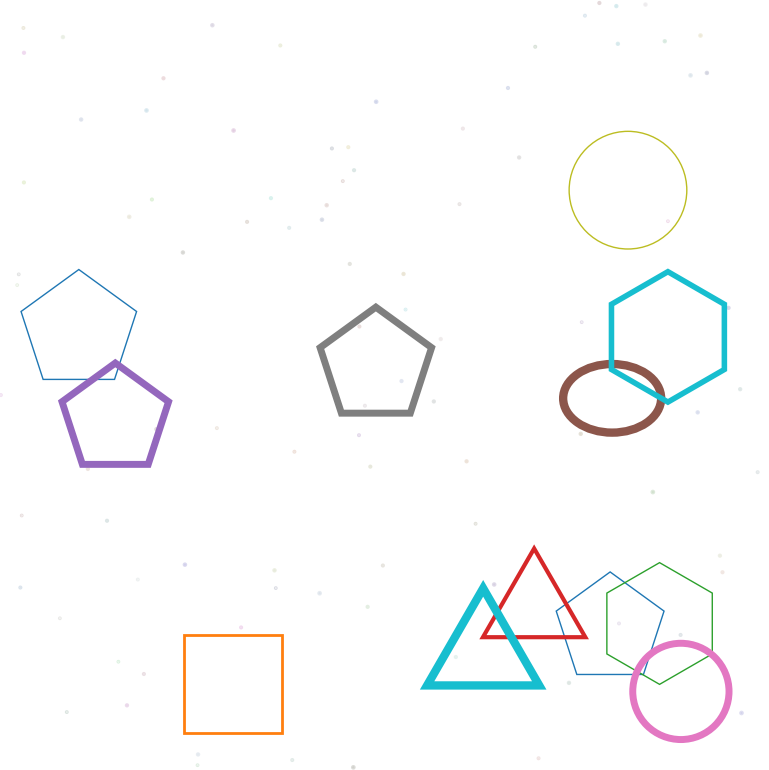[{"shape": "pentagon", "thickness": 0.5, "radius": 0.37, "center": [0.792, 0.184]}, {"shape": "pentagon", "thickness": 0.5, "radius": 0.39, "center": [0.102, 0.571]}, {"shape": "square", "thickness": 1, "radius": 0.32, "center": [0.302, 0.111]}, {"shape": "hexagon", "thickness": 0.5, "radius": 0.4, "center": [0.857, 0.19]}, {"shape": "triangle", "thickness": 1.5, "radius": 0.38, "center": [0.694, 0.211]}, {"shape": "pentagon", "thickness": 2.5, "radius": 0.36, "center": [0.15, 0.456]}, {"shape": "oval", "thickness": 3, "radius": 0.32, "center": [0.795, 0.483]}, {"shape": "circle", "thickness": 2.5, "radius": 0.31, "center": [0.884, 0.102]}, {"shape": "pentagon", "thickness": 2.5, "radius": 0.38, "center": [0.488, 0.525]}, {"shape": "circle", "thickness": 0.5, "radius": 0.38, "center": [0.816, 0.753]}, {"shape": "hexagon", "thickness": 2, "radius": 0.42, "center": [0.867, 0.562]}, {"shape": "triangle", "thickness": 3, "radius": 0.42, "center": [0.627, 0.152]}]